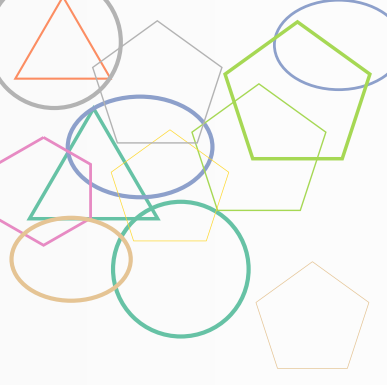[{"shape": "triangle", "thickness": 2.5, "radius": 0.96, "center": [0.242, 0.527]}, {"shape": "circle", "thickness": 3, "radius": 0.87, "center": [0.467, 0.301]}, {"shape": "triangle", "thickness": 1.5, "radius": 0.71, "center": [0.162, 0.867]}, {"shape": "oval", "thickness": 3, "radius": 0.93, "center": [0.362, 0.618]}, {"shape": "oval", "thickness": 2, "radius": 0.83, "center": [0.874, 0.883]}, {"shape": "hexagon", "thickness": 2, "radius": 0.7, "center": [0.112, 0.503]}, {"shape": "pentagon", "thickness": 2.5, "radius": 0.98, "center": [0.768, 0.747]}, {"shape": "pentagon", "thickness": 1, "radius": 0.91, "center": [0.668, 0.6]}, {"shape": "pentagon", "thickness": 0.5, "radius": 0.8, "center": [0.439, 0.503]}, {"shape": "pentagon", "thickness": 0.5, "radius": 0.77, "center": [0.806, 0.167]}, {"shape": "oval", "thickness": 3, "radius": 0.77, "center": [0.184, 0.327]}, {"shape": "circle", "thickness": 3, "radius": 0.86, "center": [0.14, 0.891]}, {"shape": "pentagon", "thickness": 1, "radius": 0.88, "center": [0.406, 0.771]}]